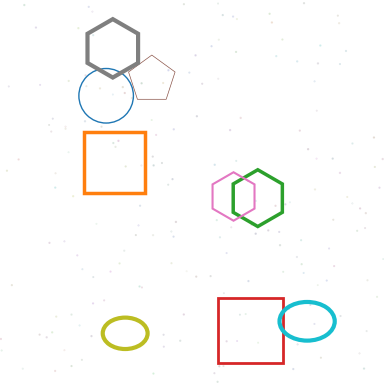[{"shape": "circle", "thickness": 1, "radius": 0.35, "center": [0.276, 0.751]}, {"shape": "square", "thickness": 2.5, "radius": 0.4, "center": [0.298, 0.578]}, {"shape": "hexagon", "thickness": 2.5, "radius": 0.37, "center": [0.67, 0.485]}, {"shape": "square", "thickness": 2, "radius": 0.42, "center": [0.65, 0.141]}, {"shape": "pentagon", "thickness": 0.5, "radius": 0.32, "center": [0.394, 0.793]}, {"shape": "hexagon", "thickness": 1.5, "radius": 0.31, "center": [0.607, 0.49]}, {"shape": "hexagon", "thickness": 3, "radius": 0.38, "center": [0.293, 0.874]}, {"shape": "oval", "thickness": 3, "radius": 0.29, "center": [0.325, 0.134]}, {"shape": "oval", "thickness": 3, "radius": 0.36, "center": [0.798, 0.165]}]